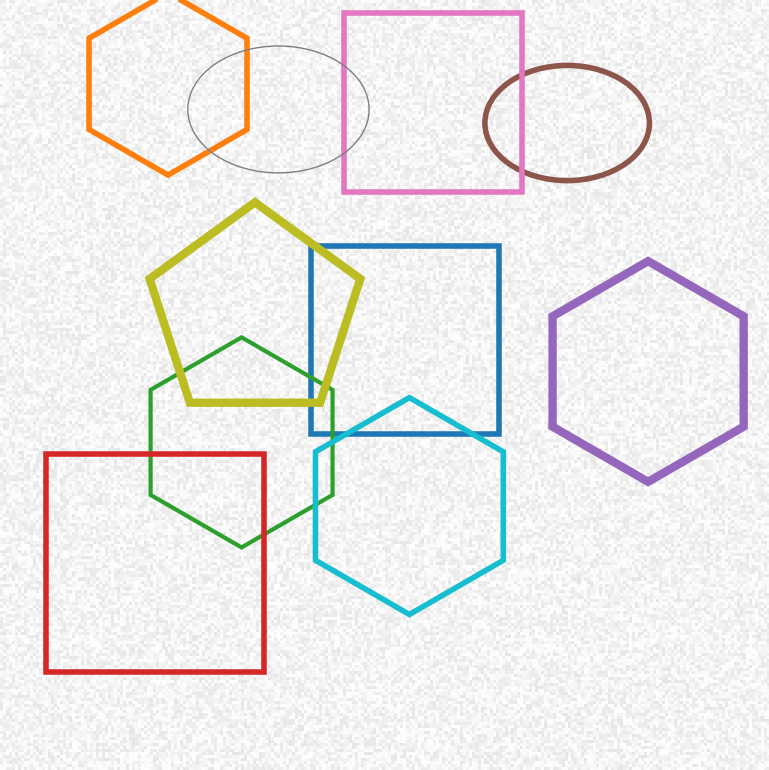[{"shape": "square", "thickness": 2, "radius": 0.61, "center": [0.526, 0.558]}, {"shape": "hexagon", "thickness": 2, "radius": 0.59, "center": [0.218, 0.891]}, {"shape": "hexagon", "thickness": 1.5, "radius": 0.68, "center": [0.314, 0.425]}, {"shape": "square", "thickness": 2, "radius": 0.71, "center": [0.201, 0.269]}, {"shape": "hexagon", "thickness": 3, "radius": 0.72, "center": [0.842, 0.518]}, {"shape": "oval", "thickness": 2, "radius": 0.53, "center": [0.737, 0.84]}, {"shape": "square", "thickness": 2, "radius": 0.58, "center": [0.562, 0.867]}, {"shape": "oval", "thickness": 0.5, "radius": 0.59, "center": [0.362, 0.858]}, {"shape": "pentagon", "thickness": 3, "radius": 0.72, "center": [0.331, 0.593]}, {"shape": "hexagon", "thickness": 2, "radius": 0.7, "center": [0.532, 0.343]}]